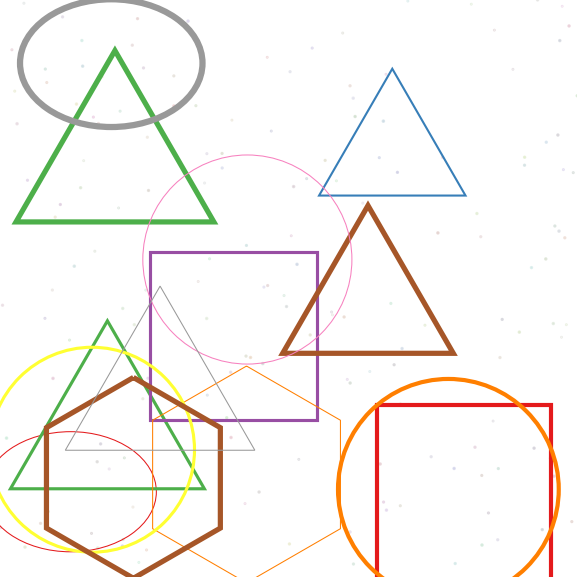[{"shape": "oval", "thickness": 0.5, "radius": 0.74, "center": [0.122, 0.148]}, {"shape": "square", "thickness": 2, "radius": 0.75, "center": [0.803, 0.147]}, {"shape": "triangle", "thickness": 1, "radius": 0.73, "center": [0.679, 0.734]}, {"shape": "triangle", "thickness": 2.5, "radius": 0.99, "center": [0.199, 0.714]}, {"shape": "triangle", "thickness": 1.5, "radius": 0.97, "center": [0.186, 0.25]}, {"shape": "square", "thickness": 1.5, "radius": 0.73, "center": [0.404, 0.417]}, {"shape": "hexagon", "thickness": 0.5, "radius": 0.94, "center": [0.427, 0.178]}, {"shape": "circle", "thickness": 2, "radius": 0.96, "center": [0.776, 0.152]}, {"shape": "circle", "thickness": 1.5, "radius": 0.89, "center": [0.159, 0.22]}, {"shape": "triangle", "thickness": 2.5, "radius": 0.85, "center": [0.637, 0.473]}, {"shape": "hexagon", "thickness": 2.5, "radius": 0.87, "center": [0.231, 0.172]}, {"shape": "circle", "thickness": 0.5, "radius": 0.91, "center": [0.428, 0.55]}, {"shape": "oval", "thickness": 3, "radius": 0.79, "center": [0.193, 0.89]}, {"shape": "triangle", "thickness": 0.5, "radius": 0.95, "center": [0.277, 0.314]}]